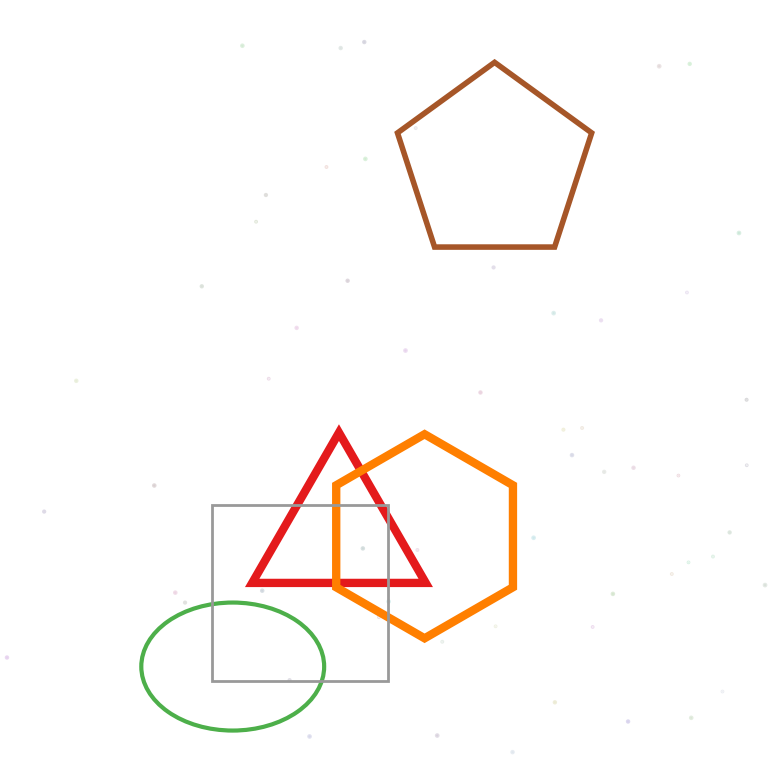[{"shape": "triangle", "thickness": 3, "radius": 0.65, "center": [0.44, 0.308]}, {"shape": "oval", "thickness": 1.5, "radius": 0.59, "center": [0.302, 0.134]}, {"shape": "hexagon", "thickness": 3, "radius": 0.66, "center": [0.551, 0.304]}, {"shape": "pentagon", "thickness": 2, "radius": 0.66, "center": [0.642, 0.786]}, {"shape": "square", "thickness": 1, "radius": 0.57, "center": [0.39, 0.23]}]